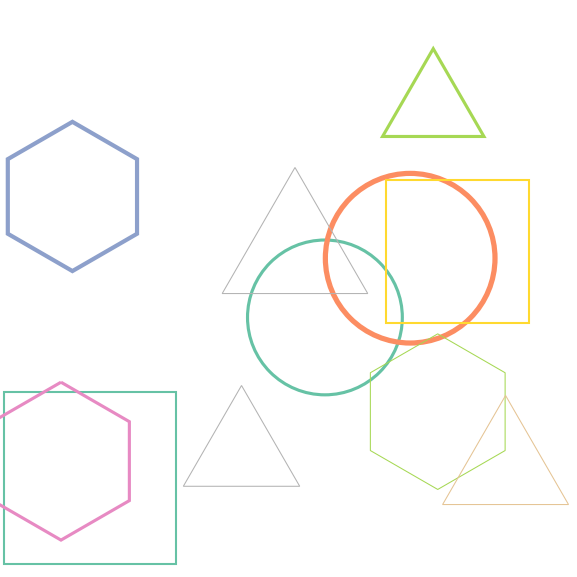[{"shape": "square", "thickness": 1, "radius": 0.75, "center": [0.156, 0.172]}, {"shape": "circle", "thickness": 1.5, "radius": 0.67, "center": [0.563, 0.449]}, {"shape": "circle", "thickness": 2.5, "radius": 0.73, "center": [0.71, 0.552]}, {"shape": "hexagon", "thickness": 2, "radius": 0.65, "center": [0.125, 0.659]}, {"shape": "hexagon", "thickness": 1.5, "radius": 0.68, "center": [0.106, 0.201]}, {"shape": "hexagon", "thickness": 0.5, "radius": 0.67, "center": [0.758, 0.286]}, {"shape": "triangle", "thickness": 1.5, "radius": 0.51, "center": [0.75, 0.813]}, {"shape": "square", "thickness": 1, "radius": 0.62, "center": [0.793, 0.563]}, {"shape": "triangle", "thickness": 0.5, "radius": 0.63, "center": [0.875, 0.188]}, {"shape": "triangle", "thickness": 0.5, "radius": 0.58, "center": [0.418, 0.215]}, {"shape": "triangle", "thickness": 0.5, "radius": 0.73, "center": [0.511, 0.564]}]